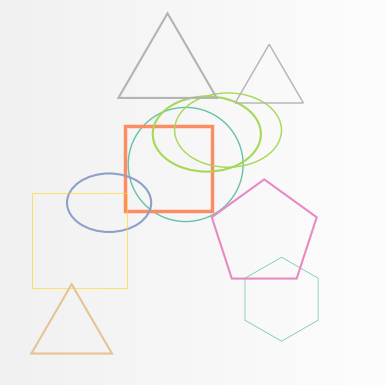[{"shape": "circle", "thickness": 1, "radius": 0.74, "center": [0.479, 0.573]}, {"shape": "hexagon", "thickness": 0.5, "radius": 0.55, "center": [0.727, 0.223]}, {"shape": "square", "thickness": 2.5, "radius": 0.56, "center": [0.435, 0.563]}, {"shape": "oval", "thickness": 1.5, "radius": 0.54, "center": [0.282, 0.473]}, {"shape": "pentagon", "thickness": 1.5, "radius": 0.71, "center": [0.682, 0.392]}, {"shape": "oval", "thickness": 1, "radius": 0.69, "center": [0.589, 0.662]}, {"shape": "oval", "thickness": 1.5, "radius": 0.7, "center": [0.534, 0.652]}, {"shape": "square", "thickness": 0.5, "radius": 0.61, "center": [0.206, 0.375]}, {"shape": "triangle", "thickness": 1.5, "radius": 0.6, "center": [0.185, 0.142]}, {"shape": "triangle", "thickness": 1.5, "radius": 0.73, "center": [0.432, 0.819]}, {"shape": "triangle", "thickness": 1, "radius": 0.51, "center": [0.695, 0.783]}]